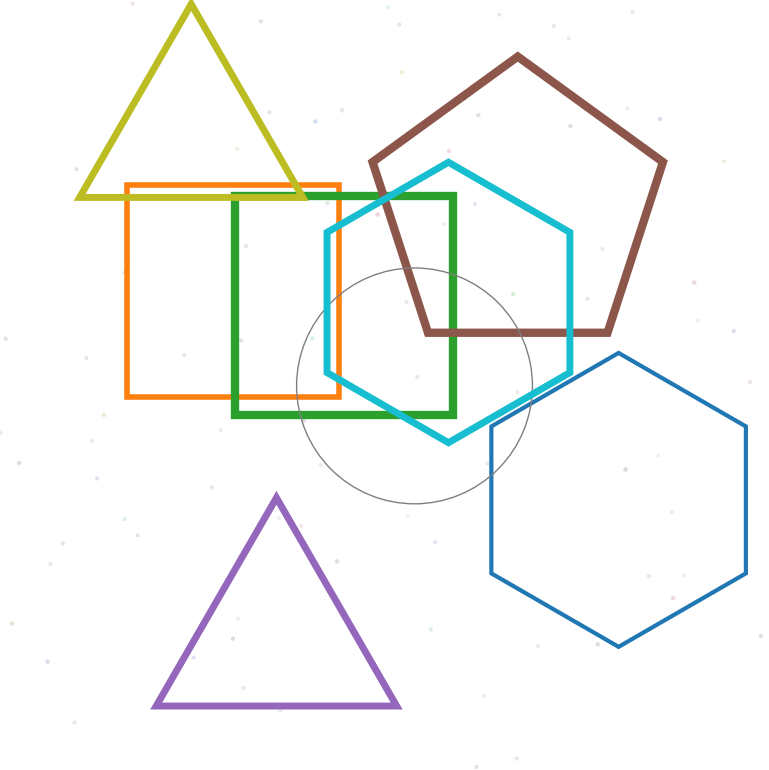[{"shape": "hexagon", "thickness": 1.5, "radius": 0.95, "center": [0.803, 0.351]}, {"shape": "square", "thickness": 2, "radius": 0.69, "center": [0.302, 0.622]}, {"shape": "square", "thickness": 3, "radius": 0.71, "center": [0.447, 0.603]}, {"shape": "triangle", "thickness": 2.5, "radius": 0.9, "center": [0.359, 0.173]}, {"shape": "pentagon", "thickness": 3, "radius": 0.99, "center": [0.672, 0.728]}, {"shape": "circle", "thickness": 0.5, "radius": 0.77, "center": [0.538, 0.499]}, {"shape": "triangle", "thickness": 2.5, "radius": 0.84, "center": [0.248, 0.827]}, {"shape": "hexagon", "thickness": 2.5, "radius": 0.91, "center": [0.582, 0.607]}]